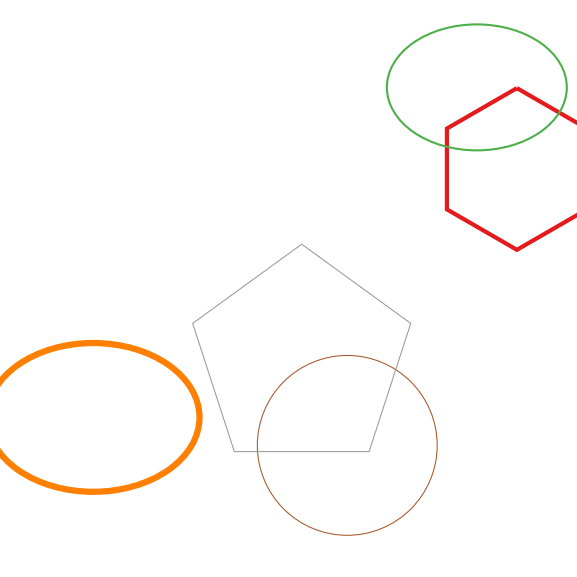[{"shape": "hexagon", "thickness": 2, "radius": 0.7, "center": [0.895, 0.707]}, {"shape": "oval", "thickness": 1, "radius": 0.78, "center": [0.826, 0.848]}, {"shape": "oval", "thickness": 3, "radius": 0.92, "center": [0.161, 0.276]}, {"shape": "circle", "thickness": 0.5, "radius": 0.78, "center": [0.601, 0.228]}, {"shape": "pentagon", "thickness": 0.5, "radius": 0.99, "center": [0.522, 0.378]}]